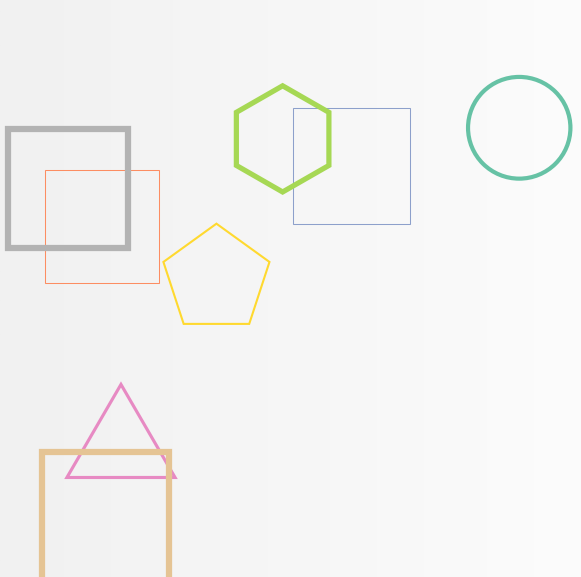[{"shape": "circle", "thickness": 2, "radius": 0.44, "center": [0.893, 0.778]}, {"shape": "square", "thickness": 0.5, "radius": 0.49, "center": [0.176, 0.607]}, {"shape": "square", "thickness": 0.5, "radius": 0.5, "center": [0.605, 0.712]}, {"shape": "triangle", "thickness": 1.5, "radius": 0.54, "center": [0.208, 0.226]}, {"shape": "hexagon", "thickness": 2.5, "radius": 0.46, "center": [0.486, 0.759]}, {"shape": "pentagon", "thickness": 1, "radius": 0.48, "center": [0.372, 0.516]}, {"shape": "square", "thickness": 3, "radius": 0.54, "center": [0.182, 0.107]}, {"shape": "square", "thickness": 3, "radius": 0.51, "center": [0.117, 0.673]}]